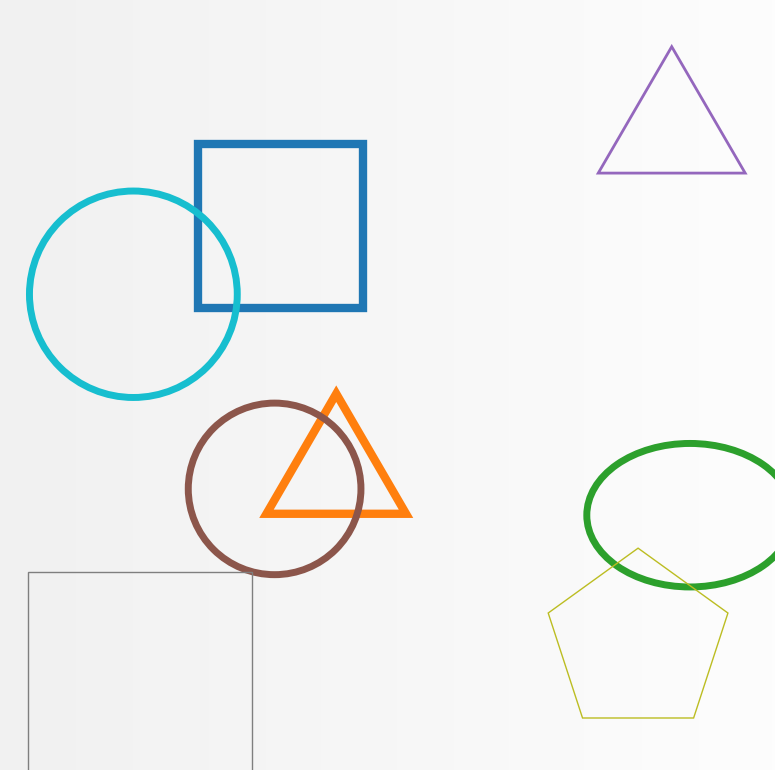[{"shape": "square", "thickness": 3, "radius": 0.53, "center": [0.362, 0.706]}, {"shape": "triangle", "thickness": 3, "radius": 0.52, "center": [0.434, 0.385]}, {"shape": "oval", "thickness": 2.5, "radius": 0.67, "center": [0.89, 0.331]}, {"shape": "triangle", "thickness": 1, "radius": 0.55, "center": [0.867, 0.83]}, {"shape": "circle", "thickness": 2.5, "radius": 0.56, "center": [0.354, 0.365]}, {"shape": "square", "thickness": 0.5, "radius": 0.72, "center": [0.181, 0.112]}, {"shape": "pentagon", "thickness": 0.5, "radius": 0.61, "center": [0.823, 0.166]}, {"shape": "circle", "thickness": 2.5, "radius": 0.67, "center": [0.172, 0.618]}]